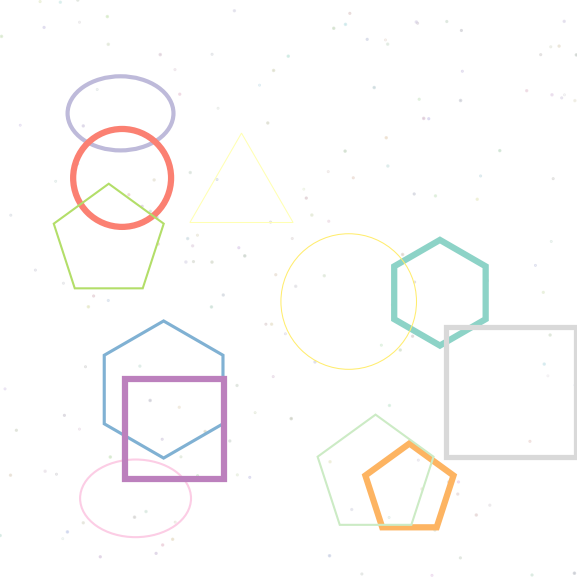[{"shape": "hexagon", "thickness": 3, "radius": 0.46, "center": [0.762, 0.492]}, {"shape": "triangle", "thickness": 0.5, "radius": 0.52, "center": [0.418, 0.665]}, {"shape": "oval", "thickness": 2, "radius": 0.46, "center": [0.209, 0.803]}, {"shape": "circle", "thickness": 3, "radius": 0.42, "center": [0.211, 0.691]}, {"shape": "hexagon", "thickness": 1.5, "radius": 0.59, "center": [0.283, 0.325]}, {"shape": "pentagon", "thickness": 3, "radius": 0.4, "center": [0.709, 0.151]}, {"shape": "pentagon", "thickness": 1, "radius": 0.5, "center": [0.188, 0.581]}, {"shape": "oval", "thickness": 1, "radius": 0.48, "center": [0.235, 0.136]}, {"shape": "square", "thickness": 2.5, "radius": 0.56, "center": [0.885, 0.32]}, {"shape": "square", "thickness": 3, "radius": 0.43, "center": [0.302, 0.257]}, {"shape": "pentagon", "thickness": 1, "radius": 0.53, "center": [0.65, 0.176]}, {"shape": "circle", "thickness": 0.5, "radius": 0.59, "center": [0.604, 0.477]}]